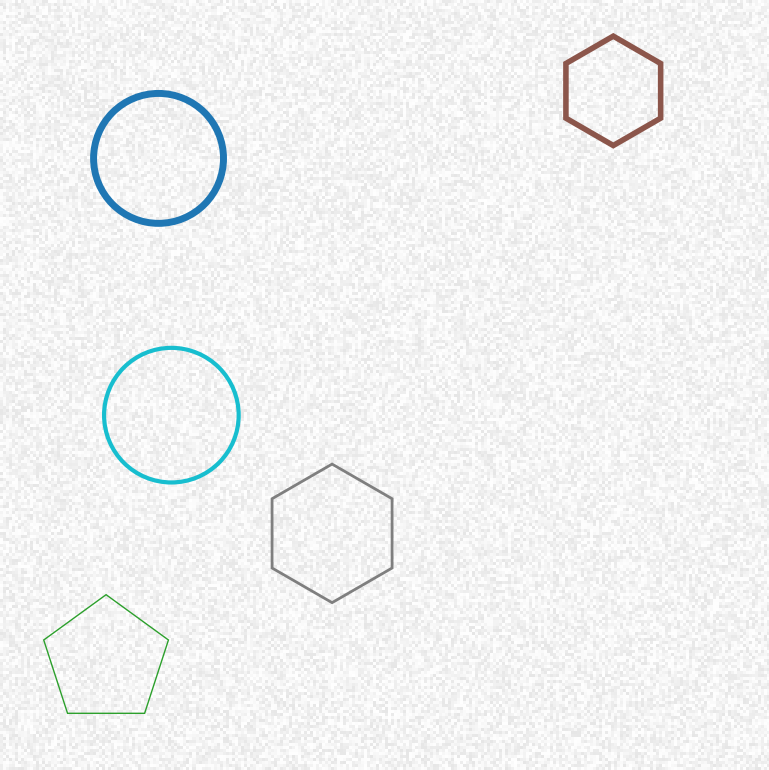[{"shape": "circle", "thickness": 2.5, "radius": 0.42, "center": [0.206, 0.794]}, {"shape": "pentagon", "thickness": 0.5, "radius": 0.43, "center": [0.138, 0.143]}, {"shape": "hexagon", "thickness": 2, "radius": 0.36, "center": [0.796, 0.882]}, {"shape": "hexagon", "thickness": 1, "radius": 0.45, "center": [0.431, 0.307]}, {"shape": "circle", "thickness": 1.5, "radius": 0.44, "center": [0.223, 0.461]}]